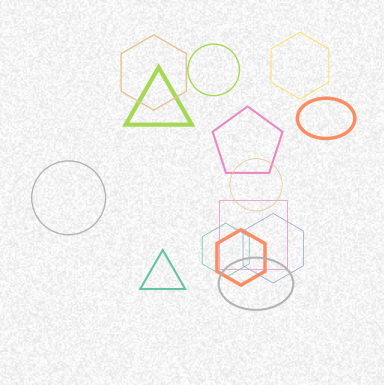[{"shape": "triangle", "thickness": 1.5, "radius": 0.34, "center": [0.423, 0.283]}, {"shape": "hexagon", "thickness": 0.5, "radius": 0.35, "center": [0.586, 0.35]}, {"shape": "oval", "thickness": 2.5, "radius": 0.37, "center": [0.847, 0.693]}, {"shape": "hexagon", "thickness": 2.5, "radius": 0.36, "center": [0.626, 0.331]}, {"shape": "hexagon", "thickness": 0.5, "radius": 0.45, "center": [0.71, 0.355]}, {"shape": "square", "thickness": 0.5, "radius": 0.45, "center": [0.657, 0.391]}, {"shape": "pentagon", "thickness": 1.5, "radius": 0.48, "center": [0.643, 0.628]}, {"shape": "triangle", "thickness": 3, "radius": 0.5, "center": [0.412, 0.726]}, {"shape": "circle", "thickness": 1, "radius": 0.34, "center": [0.555, 0.818]}, {"shape": "hexagon", "thickness": 0.5, "radius": 0.43, "center": [0.779, 0.83]}, {"shape": "circle", "thickness": 0.5, "radius": 0.34, "center": [0.665, 0.52]}, {"shape": "hexagon", "thickness": 1, "radius": 0.49, "center": [0.399, 0.812]}, {"shape": "circle", "thickness": 1, "radius": 0.48, "center": [0.178, 0.486]}, {"shape": "oval", "thickness": 1.5, "radius": 0.48, "center": [0.665, 0.263]}]